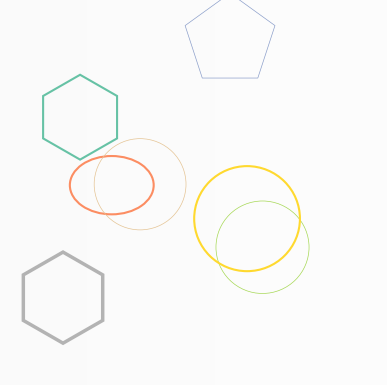[{"shape": "hexagon", "thickness": 1.5, "radius": 0.55, "center": [0.207, 0.696]}, {"shape": "oval", "thickness": 1.5, "radius": 0.54, "center": [0.288, 0.519]}, {"shape": "pentagon", "thickness": 0.5, "radius": 0.61, "center": [0.594, 0.896]}, {"shape": "circle", "thickness": 0.5, "radius": 0.6, "center": [0.677, 0.358]}, {"shape": "circle", "thickness": 1.5, "radius": 0.68, "center": [0.638, 0.432]}, {"shape": "circle", "thickness": 0.5, "radius": 0.59, "center": [0.362, 0.521]}, {"shape": "hexagon", "thickness": 2.5, "radius": 0.59, "center": [0.163, 0.227]}]